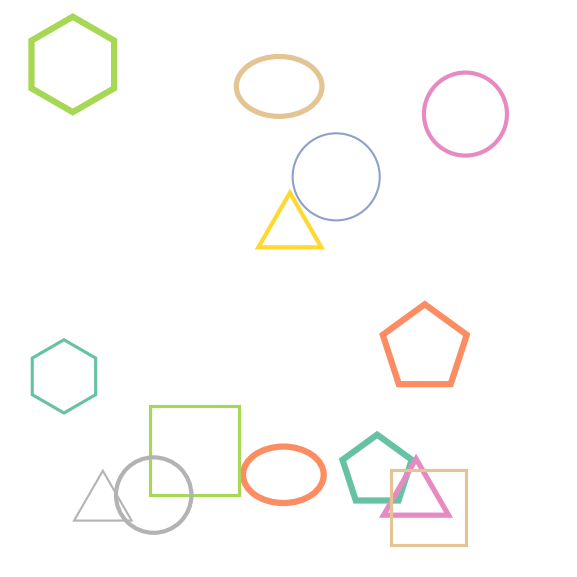[{"shape": "pentagon", "thickness": 3, "radius": 0.32, "center": [0.653, 0.183]}, {"shape": "hexagon", "thickness": 1.5, "radius": 0.32, "center": [0.111, 0.347]}, {"shape": "pentagon", "thickness": 3, "radius": 0.38, "center": [0.736, 0.396]}, {"shape": "oval", "thickness": 3, "radius": 0.35, "center": [0.491, 0.177]}, {"shape": "circle", "thickness": 1, "radius": 0.38, "center": [0.582, 0.693]}, {"shape": "circle", "thickness": 2, "radius": 0.36, "center": [0.806, 0.802]}, {"shape": "triangle", "thickness": 2.5, "radius": 0.33, "center": [0.72, 0.14]}, {"shape": "square", "thickness": 1.5, "radius": 0.38, "center": [0.338, 0.218]}, {"shape": "hexagon", "thickness": 3, "radius": 0.41, "center": [0.126, 0.888]}, {"shape": "triangle", "thickness": 2, "radius": 0.32, "center": [0.502, 0.602]}, {"shape": "square", "thickness": 1.5, "radius": 0.33, "center": [0.741, 0.12]}, {"shape": "oval", "thickness": 2.5, "radius": 0.37, "center": [0.483, 0.85]}, {"shape": "triangle", "thickness": 1, "radius": 0.29, "center": [0.178, 0.126]}, {"shape": "circle", "thickness": 2, "radius": 0.33, "center": [0.266, 0.142]}]